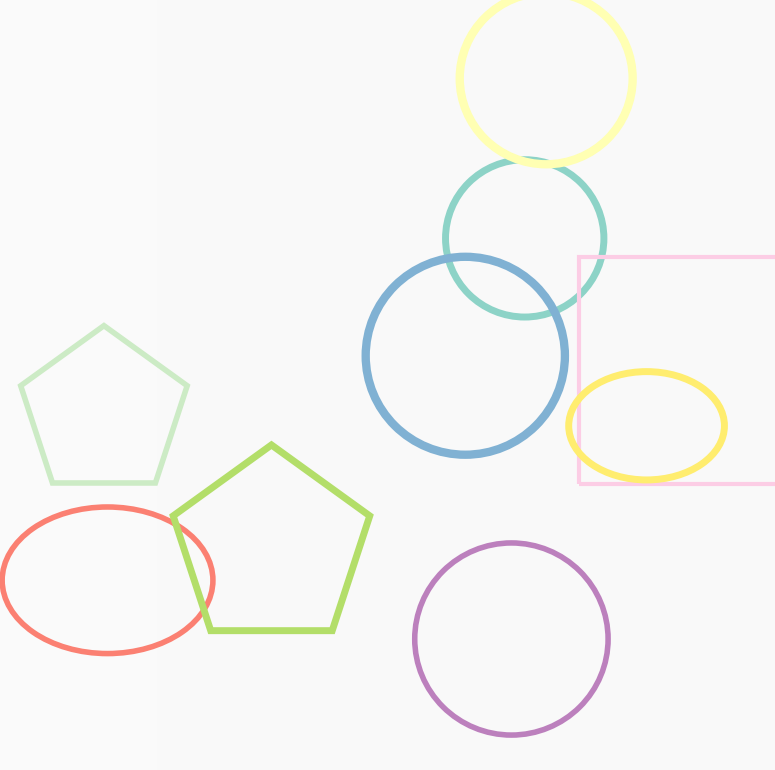[{"shape": "circle", "thickness": 2.5, "radius": 0.51, "center": [0.677, 0.69]}, {"shape": "circle", "thickness": 3, "radius": 0.56, "center": [0.705, 0.898]}, {"shape": "oval", "thickness": 2, "radius": 0.68, "center": [0.139, 0.246]}, {"shape": "circle", "thickness": 3, "radius": 0.64, "center": [0.6, 0.538]}, {"shape": "pentagon", "thickness": 2.5, "radius": 0.67, "center": [0.35, 0.289]}, {"shape": "square", "thickness": 1.5, "radius": 0.74, "center": [0.894, 0.519]}, {"shape": "circle", "thickness": 2, "radius": 0.62, "center": [0.66, 0.17]}, {"shape": "pentagon", "thickness": 2, "radius": 0.56, "center": [0.134, 0.464]}, {"shape": "oval", "thickness": 2.5, "radius": 0.5, "center": [0.834, 0.447]}]